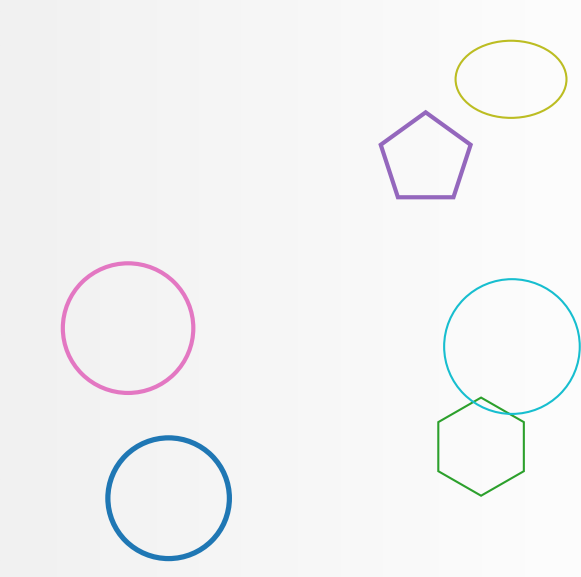[{"shape": "circle", "thickness": 2.5, "radius": 0.52, "center": [0.29, 0.136]}, {"shape": "hexagon", "thickness": 1, "radius": 0.42, "center": [0.828, 0.226]}, {"shape": "pentagon", "thickness": 2, "radius": 0.41, "center": [0.732, 0.723]}, {"shape": "circle", "thickness": 2, "radius": 0.56, "center": [0.22, 0.431]}, {"shape": "oval", "thickness": 1, "radius": 0.48, "center": [0.879, 0.862]}, {"shape": "circle", "thickness": 1, "radius": 0.58, "center": [0.881, 0.399]}]